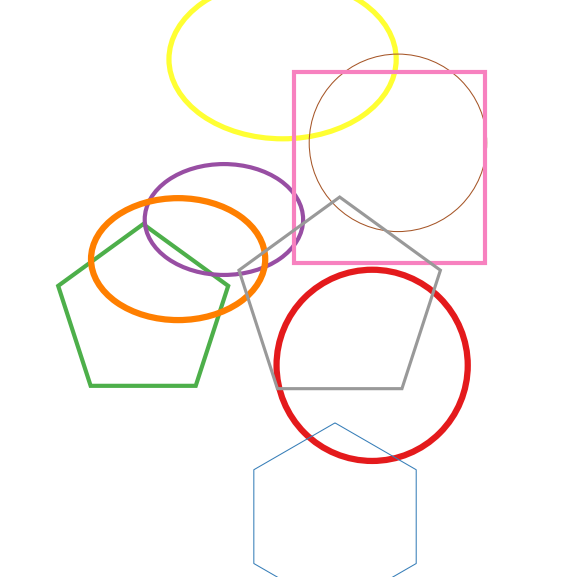[{"shape": "circle", "thickness": 3, "radius": 0.83, "center": [0.644, 0.367]}, {"shape": "hexagon", "thickness": 0.5, "radius": 0.81, "center": [0.58, 0.105]}, {"shape": "pentagon", "thickness": 2, "radius": 0.77, "center": [0.248, 0.456]}, {"shape": "oval", "thickness": 2, "radius": 0.69, "center": [0.388, 0.619]}, {"shape": "oval", "thickness": 3, "radius": 0.75, "center": [0.308, 0.55]}, {"shape": "oval", "thickness": 2.5, "radius": 0.98, "center": [0.489, 0.896]}, {"shape": "circle", "thickness": 0.5, "radius": 0.77, "center": [0.689, 0.752]}, {"shape": "square", "thickness": 2, "radius": 0.82, "center": [0.675, 0.709]}, {"shape": "pentagon", "thickness": 1.5, "radius": 0.92, "center": [0.588, 0.475]}]